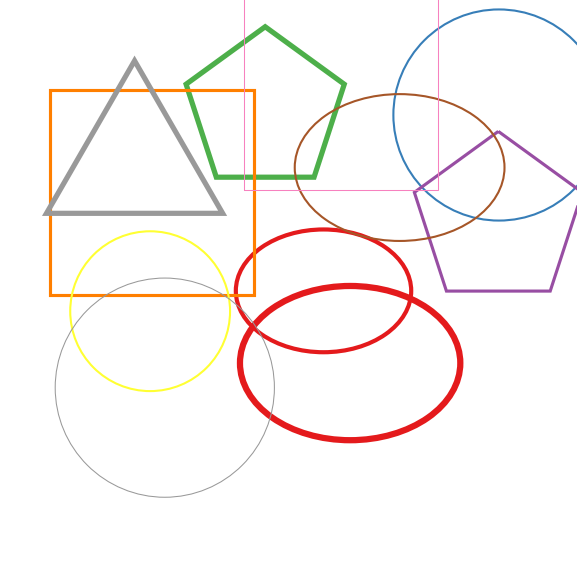[{"shape": "oval", "thickness": 2, "radius": 0.76, "center": [0.56, 0.496]}, {"shape": "oval", "thickness": 3, "radius": 0.95, "center": [0.606, 0.37]}, {"shape": "circle", "thickness": 1, "radius": 0.91, "center": [0.864, 0.8]}, {"shape": "pentagon", "thickness": 2.5, "radius": 0.72, "center": [0.459, 0.809]}, {"shape": "pentagon", "thickness": 1.5, "radius": 0.76, "center": [0.863, 0.619]}, {"shape": "square", "thickness": 1.5, "radius": 0.89, "center": [0.263, 0.665]}, {"shape": "circle", "thickness": 1, "radius": 0.69, "center": [0.26, 0.46]}, {"shape": "oval", "thickness": 1, "radius": 0.91, "center": [0.692, 0.709]}, {"shape": "square", "thickness": 0.5, "radius": 0.84, "center": [0.591, 0.839]}, {"shape": "triangle", "thickness": 2.5, "radius": 0.88, "center": [0.233, 0.718]}, {"shape": "circle", "thickness": 0.5, "radius": 0.95, "center": [0.285, 0.328]}]